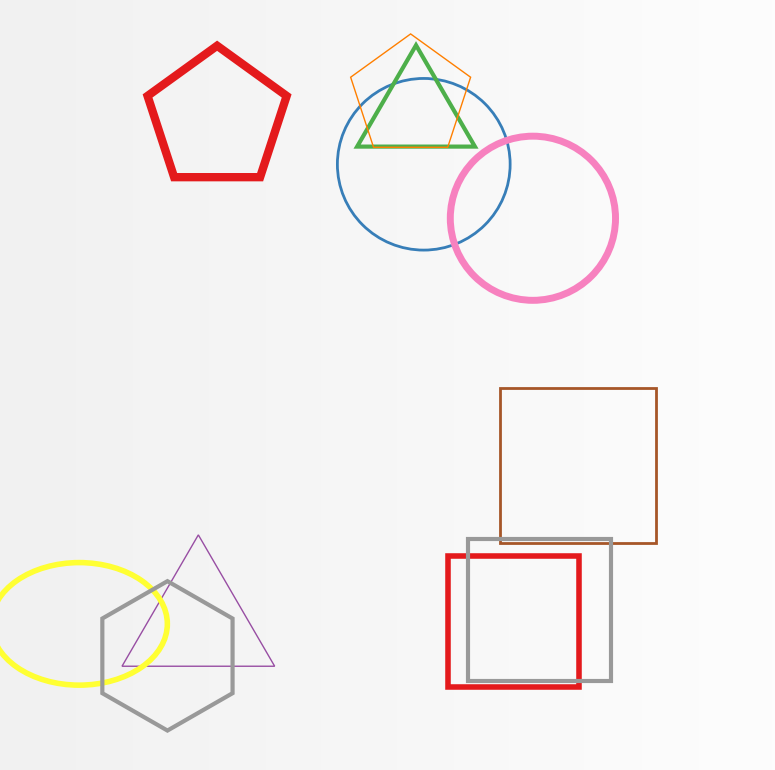[{"shape": "pentagon", "thickness": 3, "radius": 0.47, "center": [0.28, 0.846]}, {"shape": "square", "thickness": 2, "radius": 0.42, "center": [0.663, 0.193]}, {"shape": "circle", "thickness": 1, "radius": 0.56, "center": [0.547, 0.787]}, {"shape": "triangle", "thickness": 1.5, "radius": 0.44, "center": [0.537, 0.853]}, {"shape": "triangle", "thickness": 0.5, "radius": 0.57, "center": [0.256, 0.192]}, {"shape": "pentagon", "thickness": 0.5, "radius": 0.41, "center": [0.53, 0.875]}, {"shape": "oval", "thickness": 2, "radius": 0.57, "center": [0.102, 0.19]}, {"shape": "square", "thickness": 1, "radius": 0.5, "center": [0.746, 0.395]}, {"shape": "circle", "thickness": 2.5, "radius": 0.53, "center": [0.688, 0.717]}, {"shape": "square", "thickness": 1.5, "radius": 0.46, "center": [0.696, 0.208]}, {"shape": "hexagon", "thickness": 1.5, "radius": 0.49, "center": [0.216, 0.148]}]